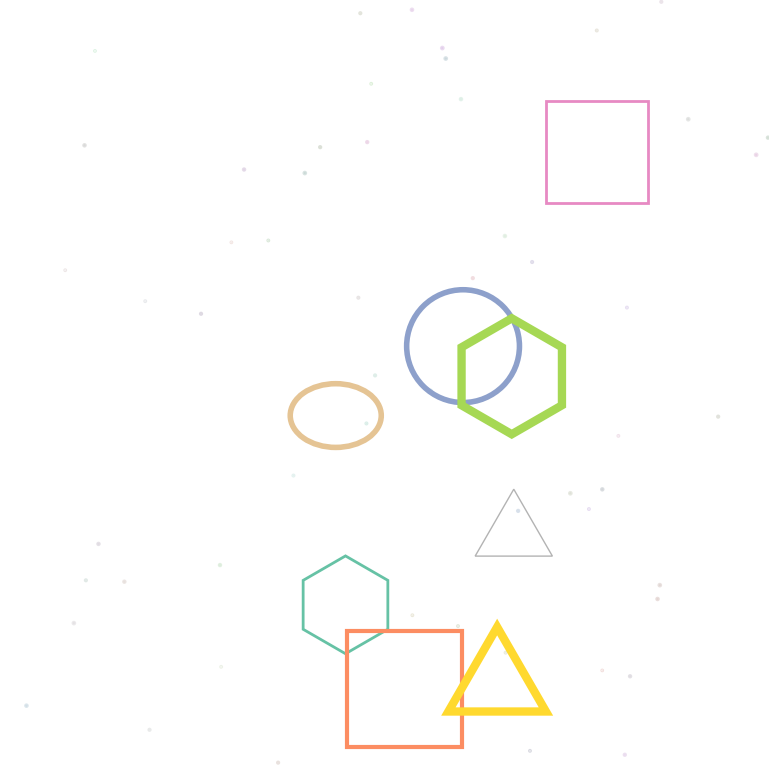[{"shape": "hexagon", "thickness": 1, "radius": 0.32, "center": [0.449, 0.215]}, {"shape": "square", "thickness": 1.5, "radius": 0.38, "center": [0.526, 0.105]}, {"shape": "circle", "thickness": 2, "radius": 0.37, "center": [0.601, 0.55]}, {"shape": "square", "thickness": 1, "radius": 0.33, "center": [0.775, 0.803]}, {"shape": "hexagon", "thickness": 3, "radius": 0.38, "center": [0.665, 0.511]}, {"shape": "triangle", "thickness": 3, "radius": 0.37, "center": [0.646, 0.113]}, {"shape": "oval", "thickness": 2, "radius": 0.3, "center": [0.436, 0.46]}, {"shape": "triangle", "thickness": 0.5, "radius": 0.29, "center": [0.667, 0.307]}]